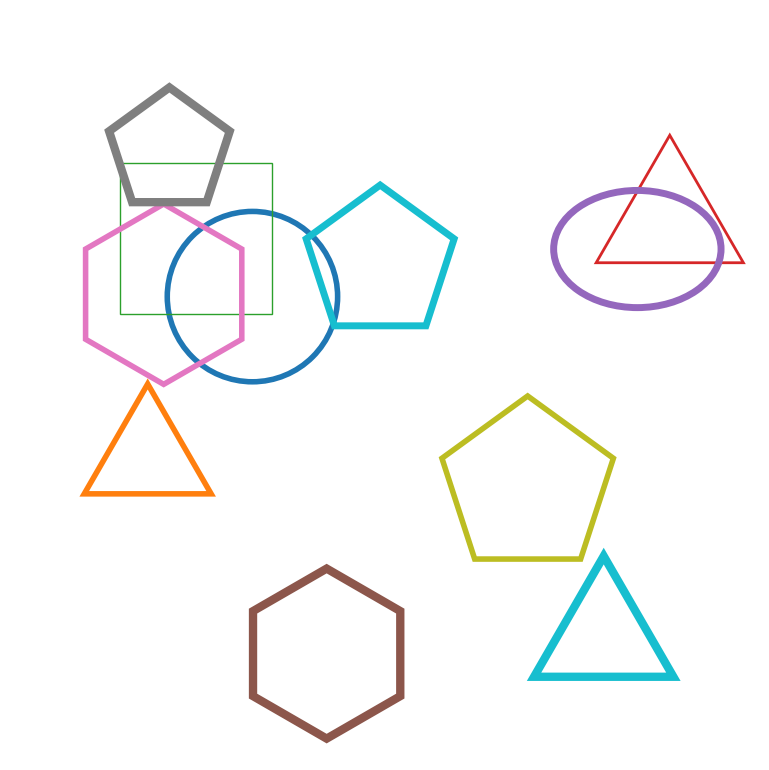[{"shape": "circle", "thickness": 2, "radius": 0.55, "center": [0.328, 0.615]}, {"shape": "triangle", "thickness": 2, "radius": 0.48, "center": [0.192, 0.406]}, {"shape": "square", "thickness": 0.5, "radius": 0.49, "center": [0.255, 0.69]}, {"shape": "triangle", "thickness": 1, "radius": 0.55, "center": [0.87, 0.714]}, {"shape": "oval", "thickness": 2.5, "radius": 0.54, "center": [0.828, 0.677]}, {"shape": "hexagon", "thickness": 3, "radius": 0.55, "center": [0.424, 0.151]}, {"shape": "hexagon", "thickness": 2, "radius": 0.59, "center": [0.213, 0.618]}, {"shape": "pentagon", "thickness": 3, "radius": 0.41, "center": [0.22, 0.804]}, {"shape": "pentagon", "thickness": 2, "radius": 0.59, "center": [0.685, 0.369]}, {"shape": "pentagon", "thickness": 2.5, "radius": 0.51, "center": [0.494, 0.659]}, {"shape": "triangle", "thickness": 3, "radius": 0.52, "center": [0.784, 0.173]}]